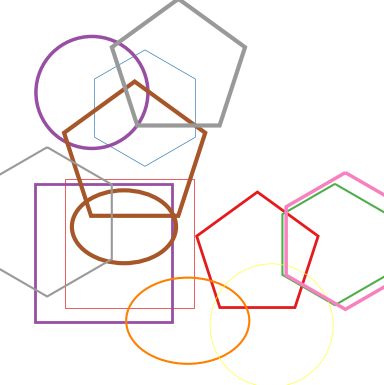[{"shape": "square", "thickness": 0.5, "radius": 0.83, "center": [0.336, 0.368]}, {"shape": "pentagon", "thickness": 2, "radius": 0.83, "center": [0.669, 0.335]}, {"shape": "hexagon", "thickness": 0.5, "radius": 0.76, "center": [0.377, 0.719]}, {"shape": "hexagon", "thickness": 1.5, "radius": 0.79, "center": [0.87, 0.365]}, {"shape": "circle", "thickness": 2.5, "radius": 0.73, "center": [0.239, 0.76]}, {"shape": "square", "thickness": 2, "radius": 0.89, "center": [0.269, 0.343]}, {"shape": "oval", "thickness": 1.5, "radius": 0.8, "center": [0.488, 0.167]}, {"shape": "circle", "thickness": 0.5, "radius": 0.8, "center": [0.706, 0.155]}, {"shape": "pentagon", "thickness": 3, "radius": 0.96, "center": [0.35, 0.595]}, {"shape": "oval", "thickness": 3, "radius": 0.68, "center": [0.322, 0.411]}, {"shape": "hexagon", "thickness": 2.5, "radius": 0.89, "center": [0.897, 0.374]}, {"shape": "hexagon", "thickness": 1.5, "radius": 0.97, "center": [0.123, 0.424]}, {"shape": "pentagon", "thickness": 3, "radius": 0.91, "center": [0.464, 0.821]}]